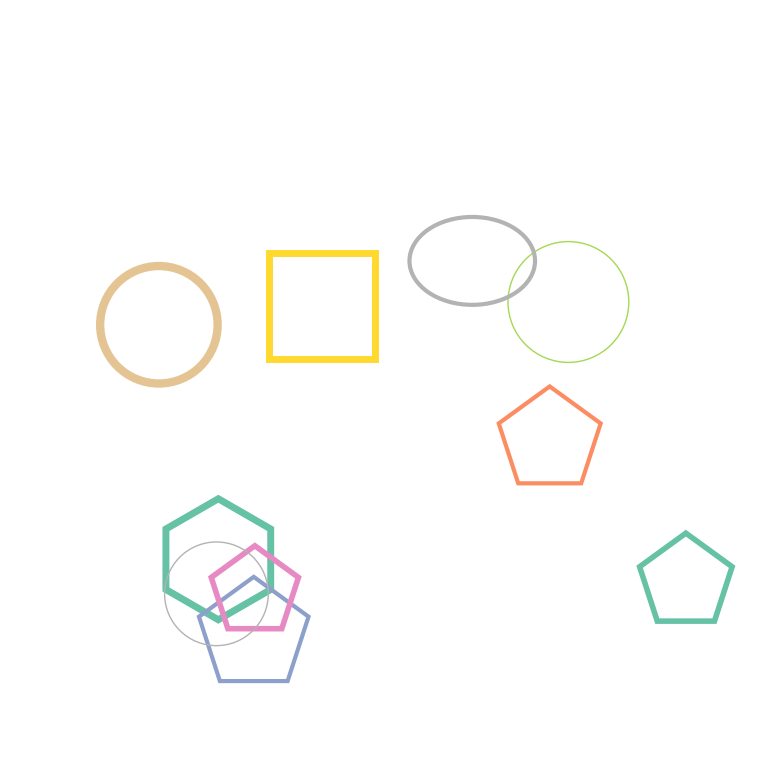[{"shape": "pentagon", "thickness": 2, "radius": 0.32, "center": [0.891, 0.244]}, {"shape": "hexagon", "thickness": 2.5, "radius": 0.39, "center": [0.284, 0.274]}, {"shape": "pentagon", "thickness": 1.5, "radius": 0.35, "center": [0.714, 0.429]}, {"shape": "pentagon", "thickness": 1.5, "radius": 0.37, "center": [0.33, 0.176]}, {"shape": "pentagon", "thickness": 2, "radius": 0.3, "center": [0.331, 0.232]}, {"shape": "circle", "thickness": 0.5, "radius": 0.39, "center": [0.738, 0.608]}, {"shape": "square", "thickness": 2.5, "radius": 0.34, "center": [0.418, 0.602]}, {"shape": "circle", "thickness": 3, "radius": 0.38, "center": [0.206, 0.578]}, {"shape": "oval", "thickness": 1.5, "radius": 0.41, "center": [0.613, 0.661]}, {"shape": "circle", "thickness": 0.5, "radius": 0.34, "center": [0.281, 0.229]}]